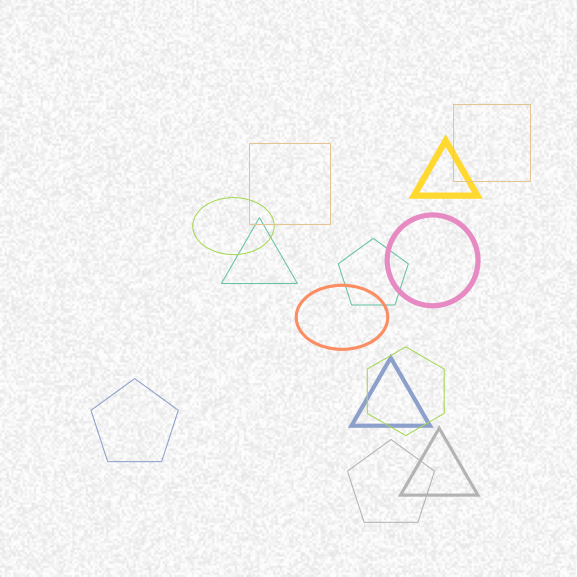[{"shape": "pentagon", "thickness": 0.5, "radius": 0.32, "center": [0.646, 0.523]}, {"shape": "triangle", "thickness": 0.5, "radius": 0.38, "center": [0.449, 0.546]}, {"shape": "oval", "thickness": 1.5, "radius": 0.4, "center": [0.592, 0.45]}, {"shape": "pentagon", "thickness": 0.5, "radius": 0.4, "center": [0.233, 0.264]}, {"shape": "triangle", "thickness": 2, "radius": 0.39, "center": [0.677, 0.301]}, {"shape": "circle", "thickness": 2.5, "radius": 0.39, "center": [0.749, 0.548]}, {"shape": "hexagon", "thickness": 0.5, "radius": 0.38, "center": [0.703, 0.322]}, {"shape": "oval", "thickness": 0.5, "radius": 0.35, "center": [0.404, 0.608]}, {"shape": "triangle", "thickness": 3, "radius": 0.32, "center": [0.772, 0.692]}, {"shape": "square", "thickness": 0.5, "radius": 0.33, "center": [0.851, 0.752]}, {"shape": "square", "thickness": 0.5, "radius": 0.35, "center": [0.501, 0.682]}, {"shape": "pentagon", "thickness": 0.5, "radius": 0.4, "center": [0.677, 0.159]}, {"shape": "triangle", "thickness": 1.5, "radius": 0.39, "center": [0.76, 0.18]}]